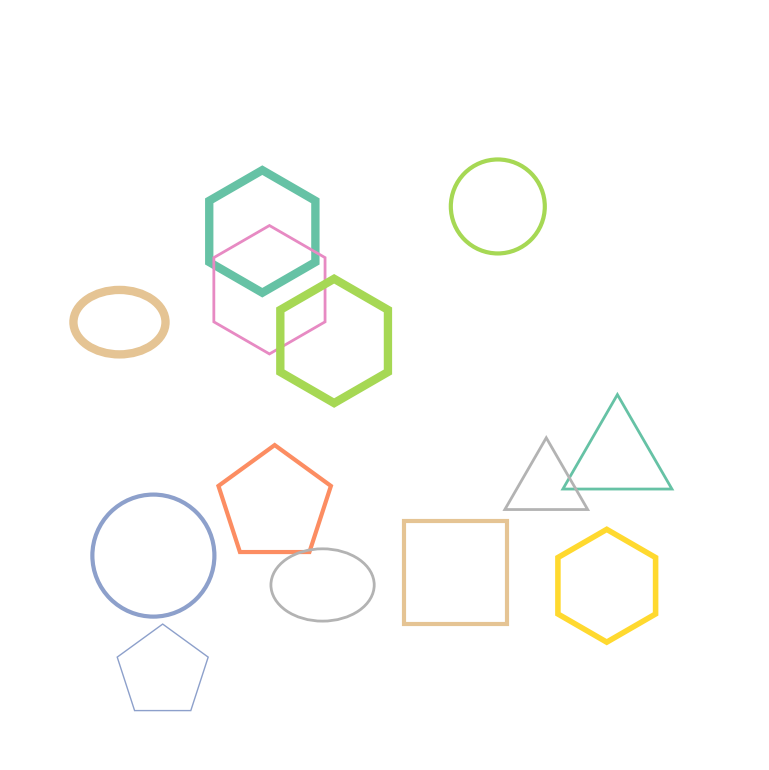[{"shape": "triangle", "thickness": 1, "radius": 0.41, "center": [0.802, 0.406]}, {"shape": "hexagon", "thickness": 3, "radius": 0.4, "center": [0.341, 0.699]}, {"shape": "pentagon", "thickness": 1.5, "radius": 0.38, "center": [0.357, 0.345]}, {"shape": "pentagon", "thickness": 0.5, "radius": 0.31, "center": [0.211, 0.127]}, {"shape": "circle", "thickness": 1.5, "radius": 0.4, "center": [0.199, 0.278]}, {"shape": "hexagon", "thickness": 1, "radius": 0.42, "center": [0.35, 0.624]}, {"shape": "circle", "thickness": 1.5, "radius": 0.31, "center": [0.647, 0.732]}, {"shape": "hexagon", "thickness": 3, "radius": 0.4, "center": [0.434, 0.557]}, {"shape": "hexagon", "thickness": 2, "radius": 0.37, "center": [0.788, 0.239]}, {"shape": "square", "thickness": 1.5, "radius": 0.33, "center": [0.592, 0.256]}, {"shape": "oval", "thickness": 3, "radius": 0.3, "center": [0.155, 0.582]}, {"shape": "triangle", "thickness": 1, "radius": 0.31, "center": [0.709, 0.369]}, {"shape": "oval", "thickness": 1, "radius": 0.34, "center": [0.419, 0.24]}]